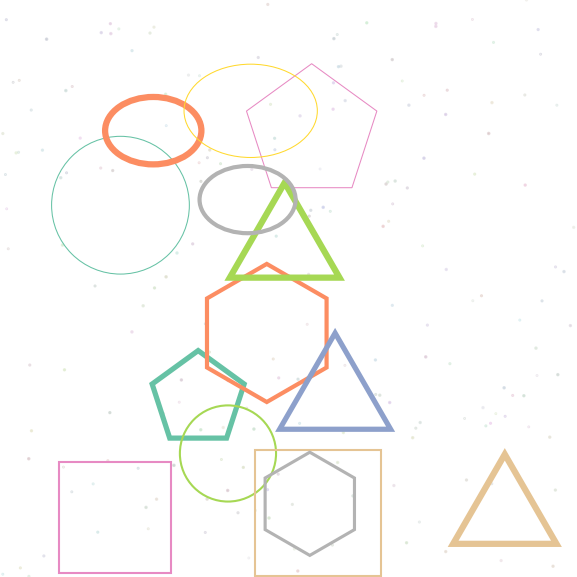[{"shape": "pentagon", "thickness": 2.5, "radius": 0.42, "center": [0.343, 0.308]}, {"shape": "circle", "thickness": 0.5, "radius": 0.6, "center": [0.209, 0.644]}, {"shape": "hexagon", "thickness": 2, "radius": 0.6, "center": [0.462, 0.423]}, {"shape": "oval", "thickness": 3, "radius": 0.42, "center": [0.265, 0.773]}, {"shape": "triangle", "thickness": 2.5, "radius": 0.56, "center": [0.58, 0.311]}, {"shape": "pentagon", "thickness": 0.5, "radius": 0.59, "center": [0.54, 0.77]}, {"shape": "square", "thickness": 1, "radius": 0.48, "center": [0.2, 0.103]}, {"shape": "circle", "thickness": 1, "radius": 0.42, "center": [0.395, 0.214]}, {"shape": "triangle", "thickness": 3, "radius": 0.55, "center": [0.493, 0.573]}, {"shape": "oval", "thickness": 0.5, "radius": 0.58, "center": [0.434, 0.807]}, {"shape": "triangle", "thickness": 3, "radius": 0.52, "center": [0.874, 0.109]}, {"shape": "square", "thickness": 1, "radius": 0.54, "center": [0.551, 0.111]}, {"shape": "hexagon", "thickness": 1.5, "radius": 0.45, "center": [0.536, 0.127]}, {"shape": "oval", "thickness": 2, "radius": 0.42, "center": [0.429, 0.654]}]